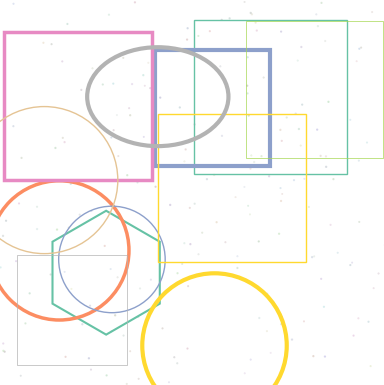[{"shape": "square", "thickness": 1, "radius": 0.99, "center": [0.702, 0.748]}, {"shape": "hexagon", "thickness": 1.5, "radius": 0.8, "center": [0.276, 0.292]}, {"shape": "circle", "thickness": 2.5, "radius": 0.9, "center": [0.154, 0.35]}, {"shape": "square", "thickness": 3, "radius": 0.75, "center": [0.552, 0.719]}, {"shape": "circle", "thickness": 1, "radius": 0.69, "center": [0.291, 0.326]}, {"shape": "square", "thickness": 2.5, "radius": 0.96, "center": [0.201, 0.724]}, {"shape": "square", "thickness": 0.5, "radius": 0.89, "center": [0.817, 0.767]}, {"shape": "square", "thickness": 1, "radius": 0.96, "center": [0.603, 0.511]}, {"shape": "circle", "thickness": 3, "radius": 0.94, "center": [0.557, 0.103]}, {"shape": "circle", "thickness": 1, "radius": 0.95, "center": [0.115, 0.532]}, {"shape": "square", "thickness": 0.5, "radius": 0.72, "center": [0.187, 0.194]}, {"shape": "oval", "thickness": 3, "radius": 0.92, "center": [0.41, 0.749]}]